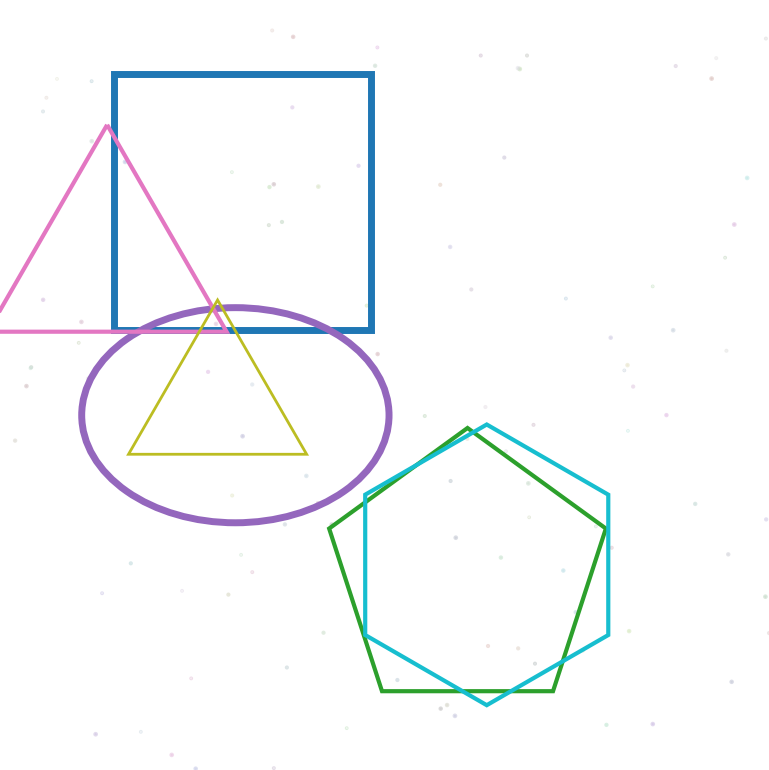[{"shape": "square", "thickness": 2.5, "radius": 0.83, "center": [0.315, 0.738]}, {"shape": "pentagon", "thickness": 1.5, "radius": 0.94, "center": [0.607, 0.255]}, {"shape": "oval", "thickness": 2.5, "radius": 1.0, "center": [0.306, 0.461]}, {"shape": "triangle", "thickness": 1.5, "radius": 0.9, "center": [0.139, 0.659]}, {"shape": "triangle", "thickness": 1, "radius": 0.67, "center": [0.283, 0.477]}, {"shape": "hexagon", "thickness": 1.5, "radius": 0.91, "center": [0.632, 0.266]}]